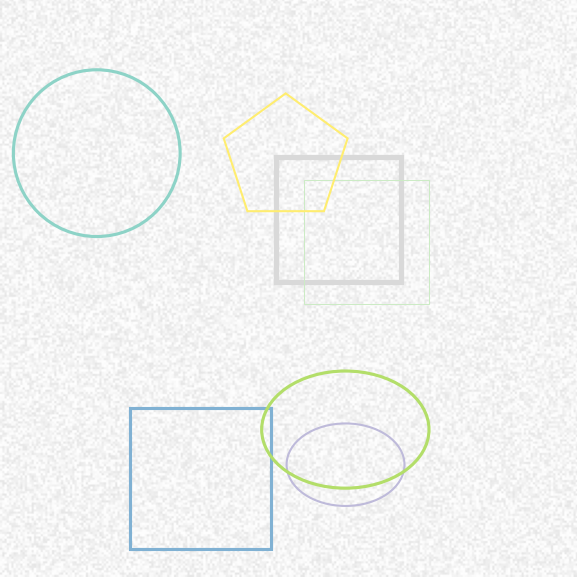[{"shape": "circle", "thickness": 1.5, "radius": 0.72, "center": [0.168, 0.734]}, {"shape": "oval", "thickness": 1, "radius": 0.51, "center": [0.598, 0.194]}, {"shape": "square", "thickness": 1.5, "radius": 0.61, "center": [0.347, 0.171]}, {"shape": "oval", "thickness": 1.5, "radius": 0.72, "center": [0.598, 0.255]}, {"shape": "square", "thickness": 2.5, "radius": 0.54, "center": [0.586, 0.619]}, {"shape": "square", "thickness": 0.5, "radius": 0.54, "center": [0.634, 0.58]}, {"shape": "pentagon", "thickness": 1, "radius": 0.56, "center": [0.495, 0.725]}]